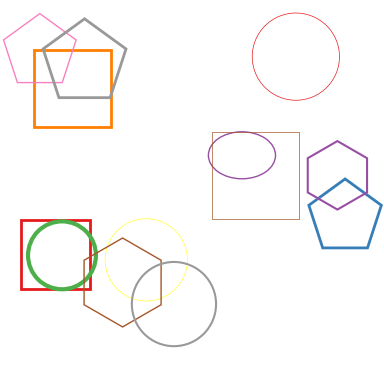[{"shape": "circle", "thickness": 0.5, "radius": 0.57, "center": [0.768, 0.853]}, {"shape": "square", "thickness": 2, "radius": 0.45, "center": [0.144, 0.34]}, {"shape": "pentagon", "thickness": 2, "radius": 0.5, "center": [0.896, 0.436]}, {"shape": "circle", "thickness": 3, "radius": 0.44, "center": [0.161, 0.337]}, {"shape": "hexagon", "thickness": 1.5, "radius": 0.44, "center": [0.876, 0.545]}, {"shape": "oval", "thickness": 1, "radius": 0.44, "center": [0.628, 0.597]}, {"shape": "square", "thickness": 2, "radius": 0.5, "center": [0.188, 0.771]}, {"shape": "circle", "thickness": 0.5, "radius": 0.53, "center": [0.38, 0.325]}, {"shape": "hexagon", "thickness": 1, "radius": 0.58, "center": [0.318, 0.266]}, {"shape": "square", "thickness": 0.5, "radius": 0.56, "center": [0.663, 0.544]}, {"shape": "pentagon", "thickness": 1, "radius": 0.5, "center": [0.103, 0.866]}, {"shape": "circle", "thickness": 1.5, "radius": 0.55, "center": [0.452, 0.21]}, {"shape": "pentagon", "thickness": 2, "radius": 0.57, "center": [0.22, 0.838]}]